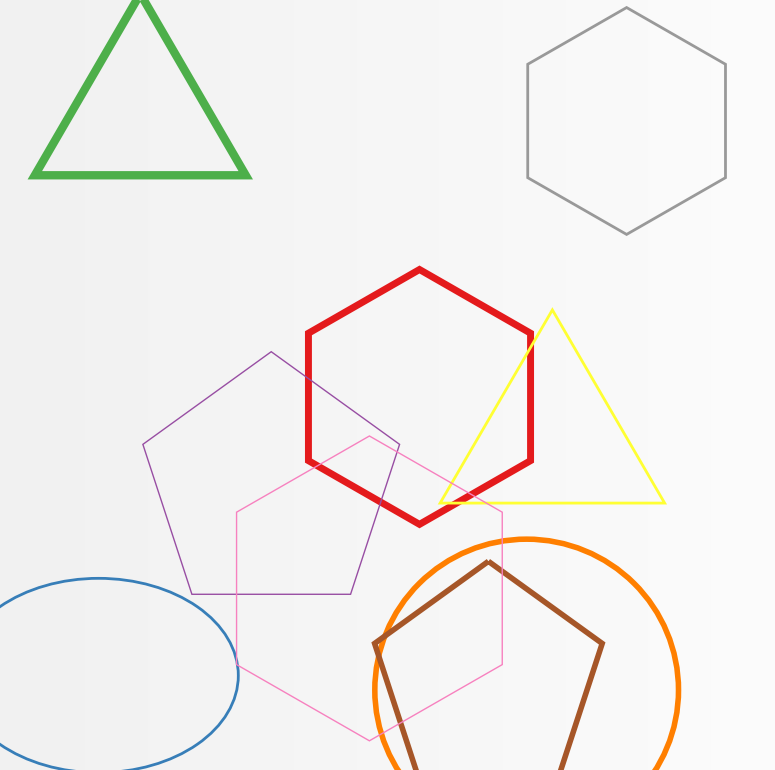[{"shape": "hexagon", "thickness": 2.5, "radius": 0.83, "center": [0.541, 0.485]}, {"shape": "oval", "thickness": 1, "radius": 0.9, "center": [0.127, 0.123]}, {"shape": "triangle", "thickness": 3, "radius": 0.79, "center": [0.181, 0.851]}, {"shape": "pentagon", "thickness": 0.5, "radius": 0.87, "center": [0.35, 0.369]}, {"shape": "circle", "thickness": 2, "radius": 0.98, "center": [0.68, 0.104]}, {"shape": "triangle", "thickness": 1, "radius": 0.84, "center": [0.713, 0.43]}, {"shape": "pentagon", "thickness": 2, "radius": 0.77, "center": [0.63, 0.117]}, {"shape": "hexagon", "thickness": 0.5, "radius": 0.99, "center": [0.477, 0.236]}, {"shape": "hexagon", "thickness": 1, "radius": 0.74, "center": [0.809, 0.843]}]